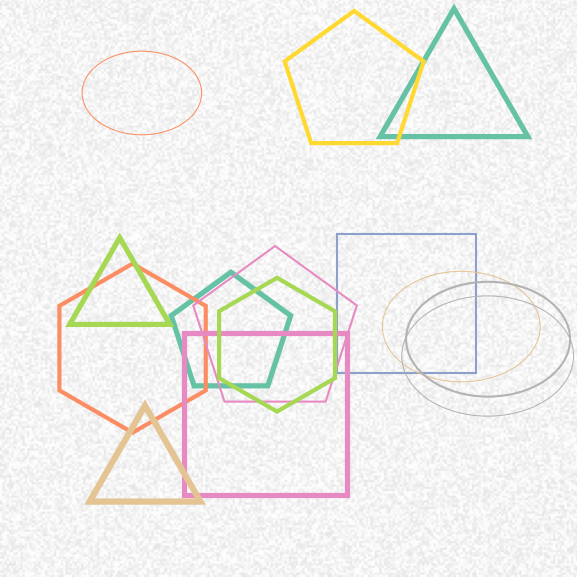[{"shape": "pentagon", "thickness": 2.5, "radius": 0.54, "center": [0.4, 0.419]}, {"shape": "triangle", "thickness": 2.5, "radius": 0.74, "center": [0.786, 0.836]}, {"shape": "hexagon", "thickness": 2, "radius": 0.73, "center": [0.23, 0.396]}, {"shape": "oval", "thickness": 0.5, "radius": 0.52, "center": [0.246, 0.838]}, {"shape": "square", "thickness": 1, "radius": 0.6, "center": [0.704, 0.474]}, {"shape": "pentagon", "thickness": 1, "radius": 0.74, "center": [0.476, 0.424]}, {"shape": "square", "thickness": 2.5, "radius": 0.7, "center": [0.46, 0.283]}, {"shape": "hexagon", "thickness": 2, "radius": 0.58, "center": [0.48, 0.402]}, {"shape": "triangle", "thickness": 2.5, "radius": 0.5, "center": [0.207, 0.487]}, {"shape": "pentagon", "thickness": 2, "radius": 0.63, "center": [0.613, 0.854]}, {"shape": "oval", "thickness": 0.5, "radius": 0.68, "center": [0.799, 0.434]}, {"shape": "triangle", "thickness": 3, "radius": 0.55, "center": [0.251, 0.186]}, {"shape": "oval", "thickness": 1, "radius": 0.71, "center": [0.845, 0.412]}, {"shape": "oval", "thickness": 0.5, "radius": 0.74, "center": [0.844, 0.383]}]